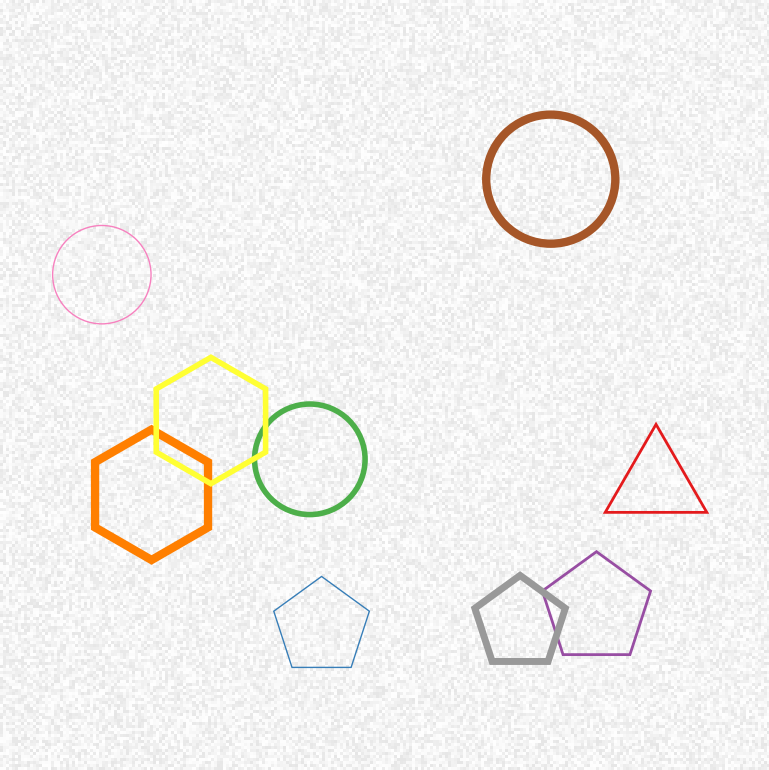[{"shape": "triangle", "thickness": 1, "radius": 0.38, "center": [0.852, 0.373]}, {"shape": "pentagon", "thickness": 0.5, "radius": 0.33, "center": [0.418, 0.186]}, {"shape": "circle", "thickness": 2, "radius": 0.36, "center": [0.402, 0.404]}, {"shape": "pentagon", "thickness": 1, "radius": 0.37, "center": [0.775, 0.21]}, {"shape": "hexagon", "thickness": 3, "radius": 0.42, "center": [0.197, 0.357]}, {"shape": "hexagon", "thickness": 2, "radius": 0.41, "center": [0.274, 0.454]}, {"shape": "circle", "thickness": 3, "radius": 0.42, "center": [0.715, 0.767]}, {"shape": "circle", "thickness": 0.5, "radius": 0.32, "center": [0.132, 0.643]}, {"shape": "pentagon", "thickness": 2.5, "radius": 0.31, "center": [0.675, 0.191]}]